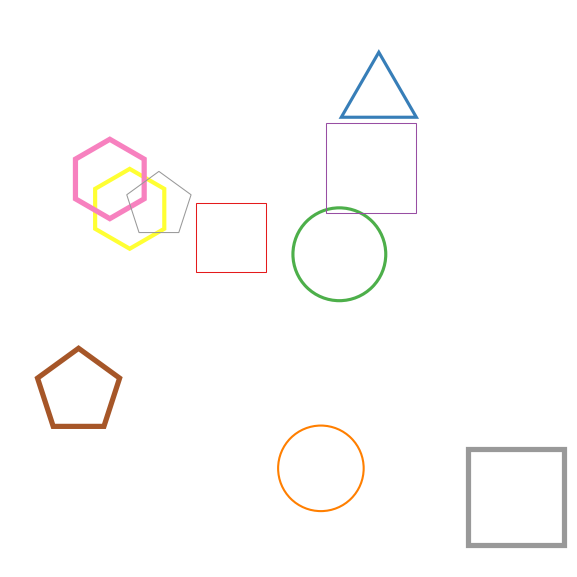[{"shape": "square", "thickness": 0.5, "radius": 0.3, "center": [0.4, 0.588]}, {"shape": "triangle", "thickness": 1.5, "radius": 0.38, "center": [0.656, 0.834]}, {"shape": "circle", "thickness": 1.5, "radius": 0.4, "center": [0.588, 0.559]}, {"shape": "square", "thickness": 0.5, "radius": 0.39, "center": [0.643, 0.708]}, {"shape": "circle", "thickness": 1, "radius": 0.37, "center": [0.556, 0.188]}, {"shape": "hexagon", "thickness": 2, "radius": 0.35, "center": [0.225, 0.638]}, {"shape": "pentagon", "thickness": 2.5, "radius": 0.37, "center": [0.136, 0.321]}, {"shape": "hexagon", "thickness": 2.5, "radius": 0.34, "center": [0.19, 0.689]}, {"shape": "pentagon", "thickness": 0.5, "radius": 0.29, "center": [0.275, 0.644]}, {"shape": "square", "thickness": 2.5, "radius": 0.41, "center": [0.894, 0.139]}]